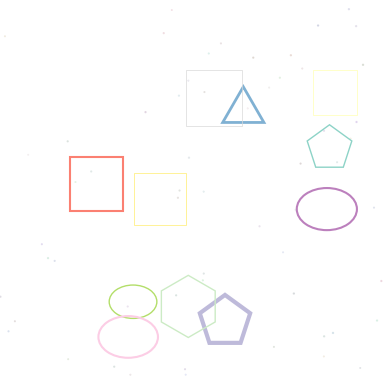[{"shape": "pentagon", "thickness": 1, "radius": 0.3, "center": [0.856, 0.615]}, {"shape": "square", "thickness": 0.5, "radius": 0.29, "center": [0.869, 0.76]}, {"shape": "pentagon", "thickness": 3, "radius": 0.34, "center": [0.584, 0.165]}, {"shape": "square", "thickness": 1.5, "radius": 0.35, "center": [0.251, 0.523]}, {"shape": "triangle", "thickness": 2, "radius": 0.31, "center": [0.632, 0.713]}, {"shape": "oval", "thickness": 1, "radius": 0.31, "center": [0.346, 0.216]}, {"shape": "oval", "thickness": 1.5, "radius": 0.39, "center": [0.333, 0.125]}, {"shape": "square", "thickness": 0.5, "radius": 0.36, "center": [0.556, 0.746]}, {"shape": "oval", "thickness": 1.5, "radius": 0.39, "center": [0.849, 0.457]}, {"shape": "hexagon", "thickness": 1, "radius": 0.4, "center": [0.489, 0.204]}, {"shape": "square", "thickness": 0.5, "radius": 0.34, "center": [0.415, 0.483]}]